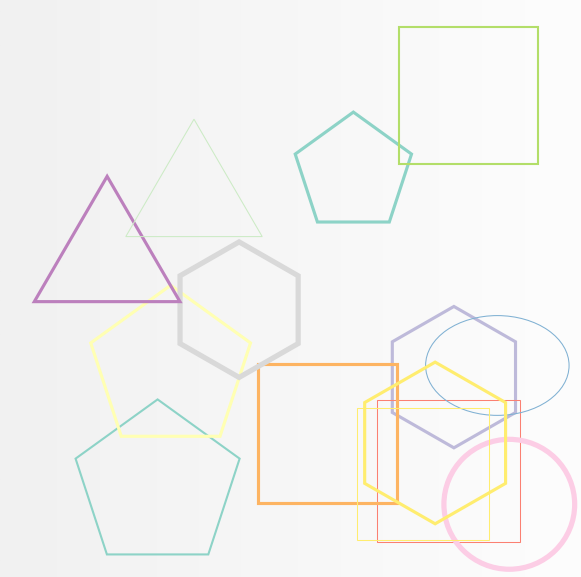[{"shape": "pentagon", "thickness": 1.5, "radius": 0.53, "center": [0.608, 0.7]}, {"shape": "pentagon", "thickness": 1, "radius": 0.74, "center": [0.271, 0.159]}, {"shape": "pentagon", "thickness": 1.5, "radius": 0.72, "center": [0.294, 0.361]}, {"shape": "hexagon", "thickness": 1.5, "radius": 0.61, "center": [0.781, 0.346]}, {"shape": "square", "thickness": 0.5, "radius": 0.62, "center": [0.772, 0.183]}, {"shape": "oval", "thickness": 0.5, "radius": 0.62, "center": [0.856, 0.366]}, {"shape": "square", "thickness": 1.5, "radius": 0.6, "center": [0.563, 0.248]}, {"shape": "square", "thickness": 1, "radius": 0.6, "center": [0.806, 0.834]}, {"shape": "circle", "thickness": 2.5, "radius": 0.56, "center": [0.876, 0.126]}, {"shape": "hexagon", "thickness": 2.5, "radius": 0.59, "center": [0.411, 0.463]}, {"shape": "triangle", "thickness": 1.5, "radius": 0.72, "center": [0.184, 0.549]}, {"shape": "triangle", "thickness": 0.5, "radius": 0.68, "center": [0.334, 0.657]}, {"shape": "square", "thickness": 0.5, "radius": 0.57, "center": [0.728, 0.178]}, {"shape": "hexagon", "thickness": 1.5, "radius": 0.7, "center": [0.749, 0.232]}]